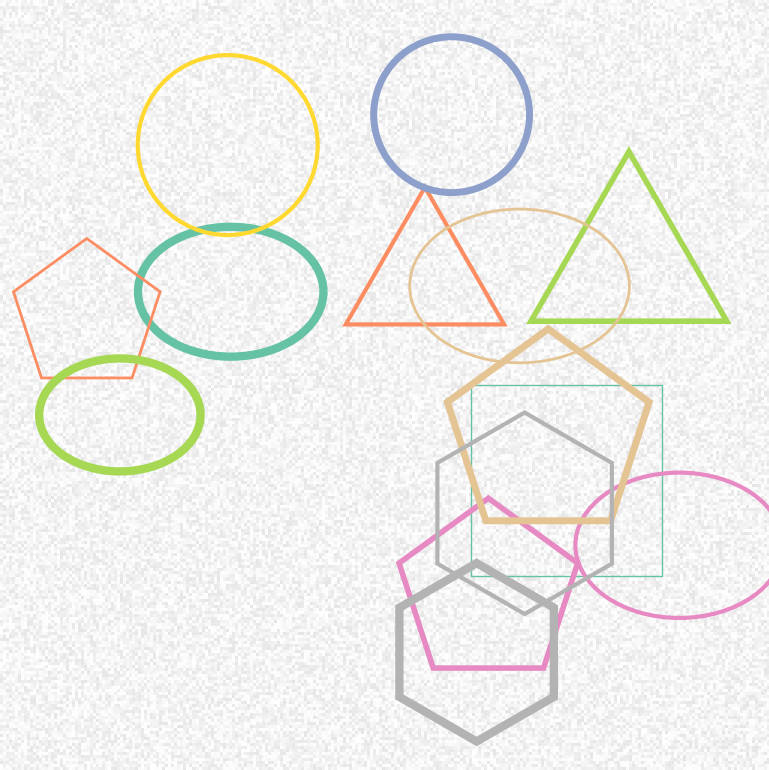[{"shape": "square", "thickness": 0.5, "radius": 0.62, "center": [0.736, 0.376]}, {"shape": "oval", "thickness": 3, "radius": 0.6, "center": [0.3, 0.621]}, {"shape": "triangle", "thickness": 1.5, "radius": 0.59, "center": [0.552, 0.638]}, {"shape": "pentagon", "thickness": 1, "radius": 0.5, "center": [0.113, 0.59]}, {"shape": "circle", "thickness": 2.5, "radius": 0.51, "center": [0.587, 0.851]}, {"shape": "oval", "thickness": 1.5, "radius": 0.67, "center": [0.882, 0.292]}, {"shape": "pentagon", "thickness": 2, "radius": 0.61, "center": [0.634, 0.231]}, {"shape": "triangle", "thickness": 2, "radius": 0.73, "center": [0.817, 0.656]}, {"shape": "oval", "thickness": 3, "radius": 0.52, "center": [0.156, 0.461]}, {"shape": "circle", "thickness": 1.5, "radius": 0.58, "center": [0.296, 0.812]}, {"shape": "pentagon", "thickness": 2.5, "radius": 0.69, "center": [0.712, 0.435]}, {"shape": "oval", "thickness": 1, "radius": 0.71, "center": [0.675, 0.629]}, {"shape": "hexagon", "thickness": 3, "radius": 0.58, "center": [0.619, 0.153]}, {"shape": "hexagon", "thickness": 1.5, "radius": 0.65, "center": [0.681, 0.333]}]